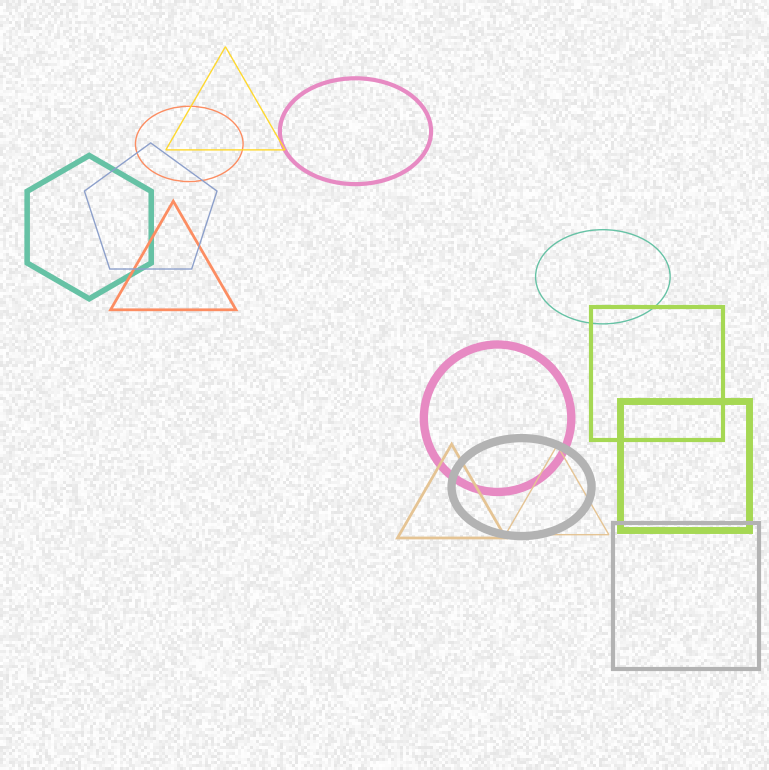[{"shape": "hexagon", "thickness": 2, "radius": 0.47, "center": [0.116, 0.705]}, {"shape": "oval", "thickness": 0.5, "radius": 0.44, "center": [0.783, 0.641]}, {"shape": "oval", "thickness": 0.5, "radius": 0.35, "center": [0.246, 0.813]}, {"shape": "triangle", "thickness": 1, "radius": 0.47, "center": [0.225, 0.645]}, {"shape": "pentagon", "thickness": 0.5, "radius": 0.45, "center": [0.196, 0.724]}, {"shape": "circle", "thickness": 3, "radius": 0.48, "center": [0.646, 0.457]}, {"shape": "oval", "thickness": 1.5, "radius": 0.49, "center": [0.462, 0.83]}, {"shape": "square", "thickness": 2.5, "radius": 0.42, "center": [0.889, 0.395]}, {"shape": "square", "thickness": 1.5, "radius": 0.43, "center": [0.853, 0.515]}, {"shape": "triangle", "thickness": 0.5, "radius": 0.45, "center": [0.293, 0.85]}, {"shape": "triangle", "thickness": 1, "radius": 0.41, "center": [0.587, 0.342]}, {"shape": "triangle", "thickness": 0.5, "radius": 0.39, "center": [0.724, 0.344]}, {"shape": "square", "thickness": 1.5, "radius": 0.48, "center": [0.891, 0.226]}, {"shape": "oval", "thickness": 3, "radius": 0.45, "center": [0.677, 0.367]}]